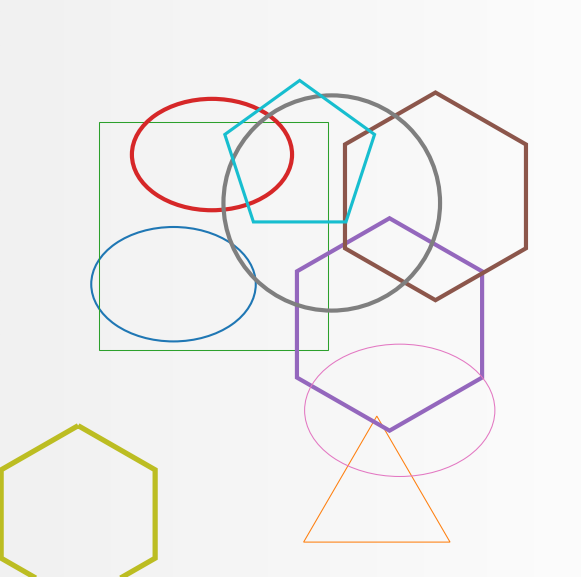[{"shape": "oval", "thickness": 1, "radius": 0.71, "center": [0.299, 0.507]}, {"shape": "triangle", "thickness": 0.5, "radius": 0.73, "center": [0.648, 0.133]}, {"shape": "square", "thickness": 0.5, "radius": 0.99, "center": [0.368, 0.59]}, {"shape": "oval", "thickness": 2, "radius": 0.69, "center": [0.365, 0.732]}, {"shape": "hexagon", "thickness": 2, "radius": 0.92, "center": [0.67, 0.437]}, {"shape": "hexagon", "thickness": 2, "radius": 0.9, "center": [0.749, 0.659]}, {"shape": "oval", "thickness": 0.5, "radius": 0.82, "center": [0.688, 0.289]}, {"shape": "circle", "thickness": 2, "radius": 0.93, "center": [0.571, 0.648]}, {"shape": "hexagon", "thickness": 2.5, "radius": 0.76, "center": [0.134, 0.109]}, {"shape": "pentagon", "thickness": 1.5, "radius": 0.68, "center": [0.516, 0.724]}]